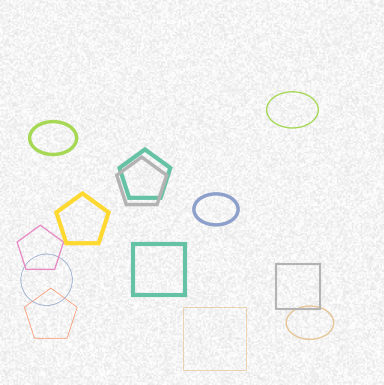[{"shape": "square", "thickness": 3, "radius": 0.34, "center": [0.413, 0.3]}, {"shape": "pentagon", "thickness": 3, "radius": 0.35, "center": [0.376, 0.542]}, {"shape": "pentagon", "thickness": 0.5, "radius": 0.36, "center": [0.132, 0.18]}, {"shape": "oval", "thickness": 2.5, "radius": 0.29, "center": [0.561, 0.456]}, {"shape": "circle", "thickness": 0.5, "radius": 0.33, "center": [0.121, 0.273]}, {"shape": "pentagon", "thickness": 1, "radius": 0.32, "center": [0.105, 0.352]}, {"shape": "oval", "thickness": 2.5, "radius": 0.31, "center": [0.138, 0.641]}, {"shape": "oval", "thickness": 1, "radius": 0.34, "center": [0.76, 0.715]}, {"shape": "pentagon", "thickness": 3, "radius": 0.36, "center": [0.214, 0.426]}, {"shape": "oval", "thickness": 1, "radius": 0.31, "center": [0.805, 0.162]}, {"shape": "square", "thickness": 0.5, "radius": 0.41, "center": [0.558, 0.121]}, {"shape": "pentagon", "thickness": 2.5, "radius": 0.34, "center": [0.368, 0.524]}, {"shape": "square", "thickness": 1.5, "radius": 0.29, "center": [0.775, 0.256]}]